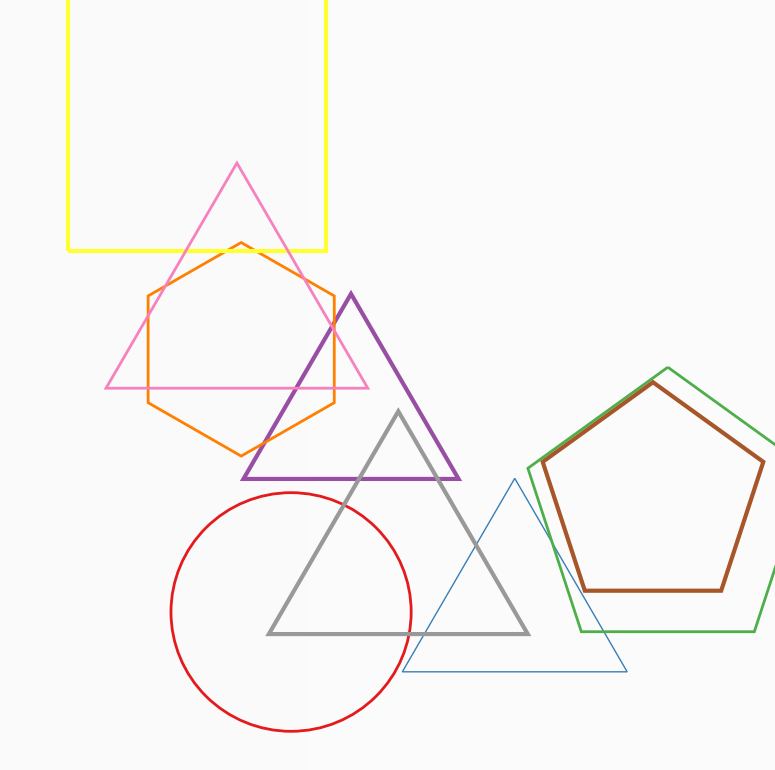[{"shape": "circle", "thickness": 1, "radius": 0.77, "center": [0.376, 0.205]}, {"shape": "triangle", "thickness": 0.5, "radius": 0.84, "center": [0.664, 0.211]}, {"shape": "pentagon", "thickness": 1, "radius": 0.95, "center": [0.862, 0.333]}, {"shape": "triangle", "thickness": 1.5, "radius": 0.8, "center": [0.453, 0.458]}, {"shape": "hexagon", "thickness": 1, "radius": 0.69, "center": [0.311, 0.546]}, {"shape": "square", "thickness": 1.5, "radius": 0.83, "center": [0.254, 0.84]}, {"shape": "pentagon", "thickness": 1.5, "radius": 0.75, "center": [0.843, 0.354]}, {"shape": "triangle", "thickness": 1, "radius": 0.98, "center": [0.306, 0.593]}, {"shape": "triangle", "thickness": 1.5, "radius": 0.96, "center": [0.514, 0.273]}]